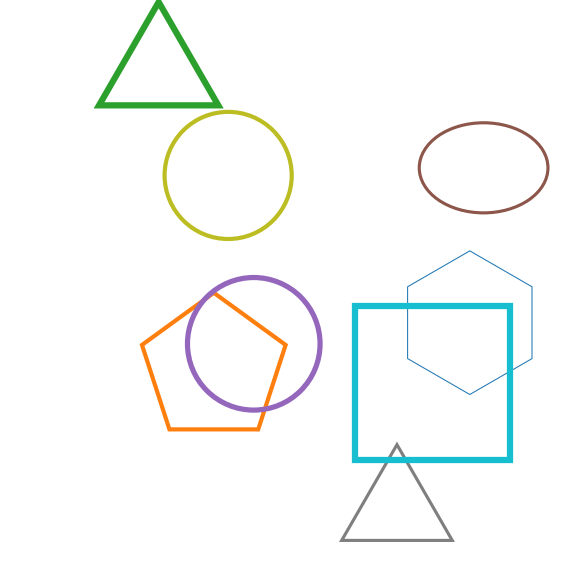[{"shape": "hexagon", "thickness": 0.5, "radius": 0.62, "center": [0.814, 0.44]}, {"shape": "pentagon", "thickness": 2, "radius": 0.65, "center": [0.37, 0.361]}, {"shape": "triangle", "thickness": 3, "radius": 0.6, "center": [0.275, 0.876]}, {"shape": "circle", "thickness": 2.5, "radius": 0.57, "center": [0.439, 0.404]}, {"shape": "oval", "thickness": 1.5, "radius": 0.56, "center": [0.837, 0.709]}, {"shape": "triangle", "thickness": 1.5, "radius": 0.55, "center": [0.687, 0.119]}, {"shape": "circle", "thickness": 2, "radius": 0.55, "center": [0.395, 0.695]}, {"shape": "square", "thickness": 3, "radius": 0.67, "center": [0.749, 0.336]}]